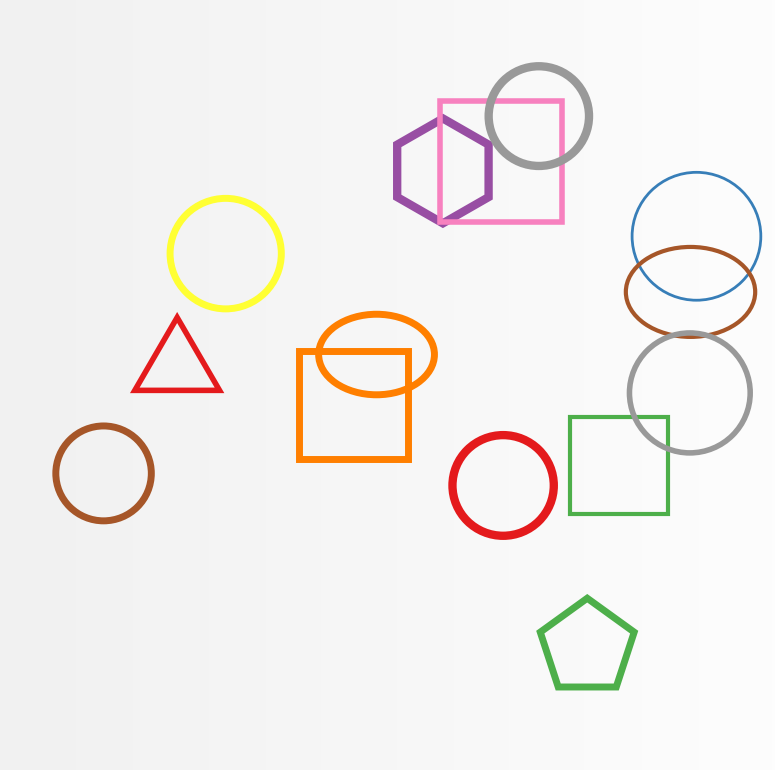[{"shape": "circle", "thickness": 3, "radius": 0.33, "center": [0.649, 0.37]}, {"shape": "triangle", "thickness": 2, "radius": 0.32, "center": [0.229, 0.525]}, {"shape": "circle", "thickness": 1, "radius": 0.42, "center": [0.899, 0.693]}, {"shape": "square", "thickness": 1.5, "radius": 0.31, "center": [0.799, 0.395]}, {"shape": "pentagon", "thickness": 2.5, "radius": 0.32, "center": [0.758, 0.159]}, {"shape": "hexagon", "thickness": 3, "radius": 0.34, "center": [0.571, 0.778]}, {"shape": "square", "thickness": 2.5, "radius": 0.35, "center": [0.456, 0.474]}, {"shape": "oval", "thickness": 2.5, "radius": 0.37, "center": [0.486, 0.54]}, {"shape": "circle", "thickness": 2.5, "radius": 0.36, "center": [0.291, 0.671]}, {"shape": "circle", "thickness": 2.5, "radius": 0.31, "center": [0.134, 0.385]}, {"shape": "oval", "thickness": 1.5, "radius": 0.42, "center": [0.891, 0.621]}, {"shape": "square", "thickness": 2, "radius": 0.4, "center": [0.646, 0.79]}, {"shape": "circle", "thickness": 3, "radius": 0.32, "center": [0.695, 0.849]}, {"shape": "circle", "thickness": 2, "radius": 0.39, "center": [0.89, 0.49]}]